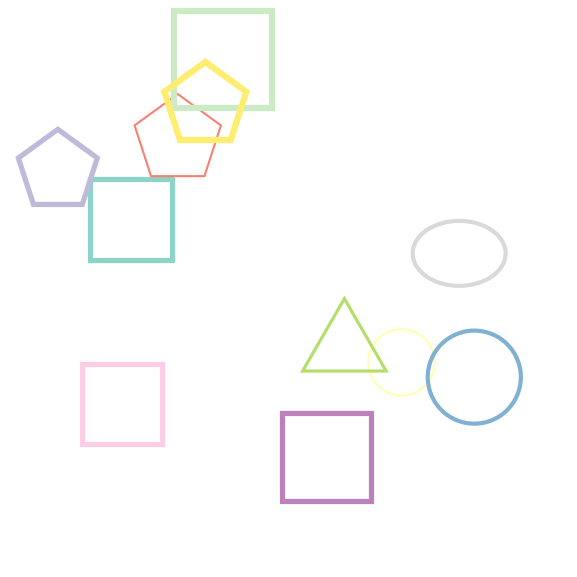[{"shape": "square", "thickness": 2.5, "radius": 0.35, "center": [0.227, 0.619]}, {"shape": "circle", "thickness": 1, "radius": 0.29, "center": [0.695, 0.372]}, {"shape": "pentagon", "thickness": 2.5, "radius": 0.36, "center": [0.1, 0.703]}, {"shape": "pentagon", "thickness": 1, "radius": 0.39, "center": [0.308, 0.758]}, {"shape": "circle", "thickness": 2, "radius": 0.4, "center": [0.821, 0.346]}, {"shape": "triangle", "thickness": 1.5, "radius": 0.42, "center": [0.596, 0.398]}, {"shape": "square", "thickness": 2.5, "radius": 0.35, "center": [0.211, 0.3]}, {"shape": "oval", "thickness": 2, "radius": 0.4, "center": [0.795, 0.56]}, {"shape": "square", "thickness": 2.5, "radius": 0.38, "center": [0.566, 0.208]}, {"shape": "square", "thickness": 3, "radius": 0.42, "center": [0.386, 0.896]}, {"shape": "pentagon", "thickness": 3, "radius": 0.37, "center": [0.356, 0.817]}]